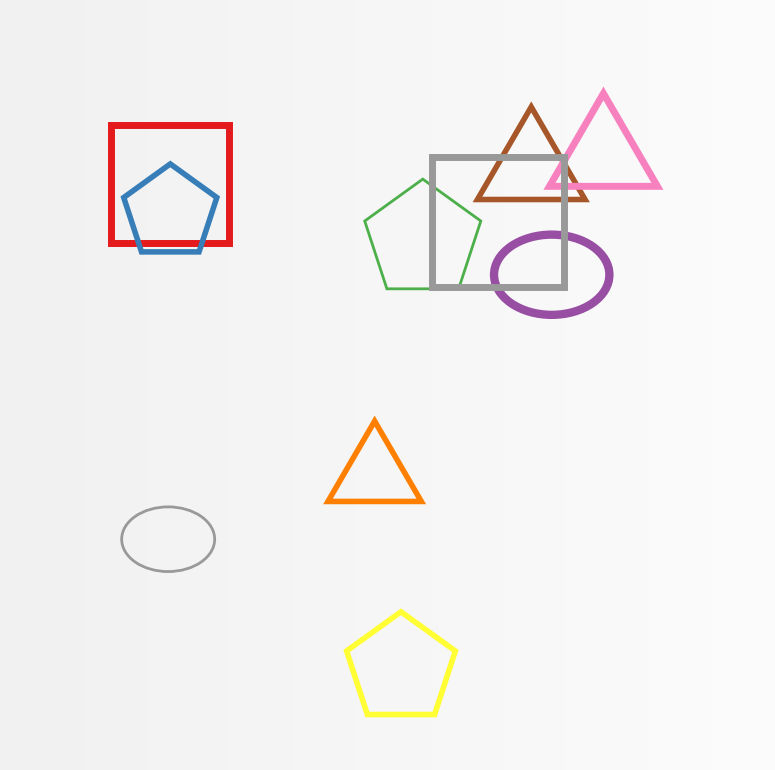[{"shape": "square", "thickness": 2.5, "radius": 0.38, "center": [0.219, 0.761]}, {"shape": "pentagon", "thickness": 2, "radius": 0.32, "center": [0.22, 0.724]}, {"shape": "pentagon", "thickness": 1, "radius": 0.39, "center": [0.546, 0.689]}, {"shape": "oval", "thickness": 3, "radius": 0.37, "center": [0.712, 0.643]}, {"shape": "triangle", "thickness": 2, "radius": 0.35, "center": [0.483, 0.384]}, {"shape": "pentagon", "thickness": 2, "radius": 0.37, "center": [0.517, 0.132]}, {"shape": "triangle", "thickness": 2, "radius": 0.4, "center": [0.685, 0.781]}, {"shape": "triangle", "thickness": 2.5, "radius": 0.4, "center": [0.779, 0.798]}, {"shape": "square", "thickness": 2.5, "radius": 0.42, "center": [0.643, 0.712]}, {"shape": "oval", "thickness": 1, "radius": 0.3, "center": [0.217, 0.3]}]